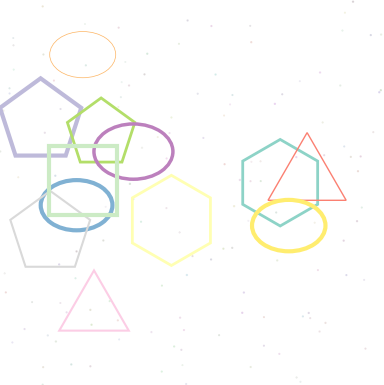[{"shape": "hexagon", "thickness": 2, "radius": 0.56, "center": [0.728, 0.525]}, {"shape": "hexagon", "thickness": 2, "radius": 0.59, "center": [0.445, 0.428]}, {"shape": "pentagon", "thickness": 3, "radius": 0.55, "center": [0.105, 0.686]}, {"shape": "triangle", "thickness": 1, "radius": 0.59, "center": [0.798, 0.538]}, {"shape": "oval", "thickness": 3, "radius": 0.47, "center": [0.199, 0.467]}, {"shape": "oval", "thickness": 0.5, "radius": 0.43, "center": [0.215, 0.858]}, {"shape": "pentagon", "thickness": 2, "radius": 0.46, "center": [0.263, 0.654]}, {"shape": "triangle", "thickness": 1.5, "radius": 0.52, "center": [0.244, 0.193]}, {"shape": "pentagon", "thickness": 1.5, "radius": 0.54, "center": [0.13, 0.395]}, {"shape": "oval", "thickness": 2.5, "radius": 0.51, "center": [0.347, 0.606]}, {"shape": "square", "thickness": 3, "radius": 0.44, "center": [0.216, 0.532]}, {"shape": "oval", "thickness": 3, "radius": 0.48, "center": [0.75, 0.414]}]